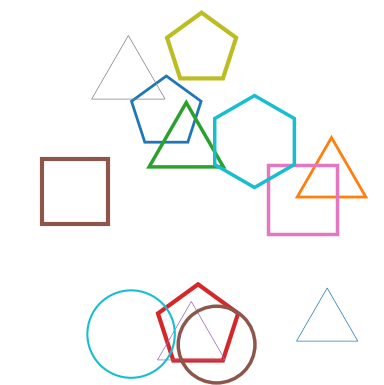[{"shape": "pentagon", "thickness": 2, "radius": 0.48, "center": [0.432, 0.708]}, {"shape": "triangle", "thickness": 0.5, "radius": 0.46, "center": [0.85, 0.16]}, {"shape": "triangle", "thickness": 2, "radius": 0.51, "center": [0.861, 0.54]}, {"shape": "triangle", "thickness": 2.5, "radius": 0.56, "center": [0.484, 0.622]}, {"shape": "pentagon", "thickness": 3, "radius": 0.55, "center": [0.514, 0.152]}, {"shape": "triangle", "thickness": 0.5, "radius": 0.51, "center": [0.497, 0.116]}, {"shape": "circle", "thickness": 2.5, "radius": 0.5, "center": [0.563, 0.105]}, {"shape": "square", "thickness": 3, "radius": 0.43, "center": [0.195, 0.502]}, {"shape": "square", "thickness": 2.5, "radius": 0.45, "center": [0.786, 0.482]}, {"shape": "triangle", "thickness": 0.5, "radius": 0.55, "center": [0.333, 0.798]}, {"shape": "pentagon", "thickness": 3, "radius": 0.47, "center": [0.524, 0.873]}, {"shape": "hexagon", "thickness": 2.5, "radius": 0.6, "center": [0.661, 0.632]}, {"shape": "circle", "thickness": 1.5, "radius": 0.57, "center": [0.341, 0.132]}]